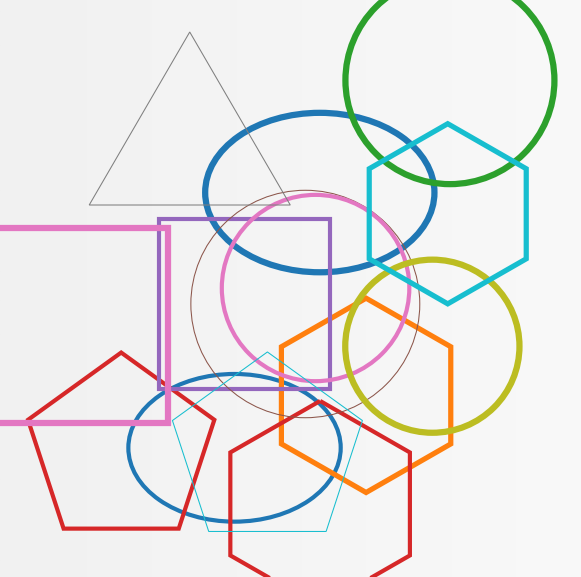[{"shape": "oval", "thickness": 3, "radius": 0.99, "center": [0.55, 0.666]}, {"shape": "oval", "thickness": 2, "radius": 0.91, "center": [0.403, 0.224]}, {"shape": "hexagon", "thickness": 2.5, "radius": 0.84, "center": [0.63, 0.315]}, {"shape": "circle", "thickness": 3, "radius": 0.9, "center": [0.774, 0.86]}, {"shape": "hexagon", "thickness": 2, "radius": 0.89, "center": [0.551, 0.126]}, {"shape": "pentagon", "thickness": 2, "radius": 0.84, "center": [0.208, 0.22]}, {"shape": "square", "thickness": 2, "radius": 0.74, "center": [0.421, 0.472]}, {"shape": "circle", "thickness": 0.5, "radius": 0.98, "center": [0.525, 0.473]}, {"shape": "square", "thickness": 3, "radius": 0.85, "center": [0.12, 0.435]}, {"shape": "circle", "thickness": 2, "radius": 0.81, "center": [0.543, 0.5]}, {"shape": "triangle", "thickness": 0.5, "radius": 1.0, "center": [0.326, 0.744]}, {"shape": "circle", "thickness": 3, "radius": 0.75, "center": [0.744, 0.4]}, {"shape": "pentagon", "thickness": 0.5, "radius": 0.86, "center": [0.46, 0.218]}, {"shape": "hexagon", "thickness": 2.5, "radius": 0.78, "center": [0.77, 0.629]}]